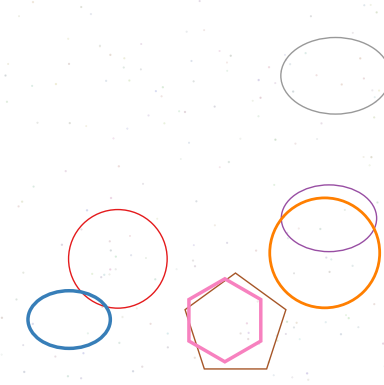[{"shape": "circle", "thickness": 1, "radius": 0.64, "center": [0.306, 0.328]}, {"shape": "oval", "thickness": 2.5, "radius": 0.53, "center": [0.18, 0.17]}, {"shape": "oval", "thickness": 1, "radius": 0.62, "center": [0.854, 0.433]}, {"shape": "circle", "thickness": 2, "radius": 0.71, "center": [0.843, 0.343]}, {"shape": "pentagon", "thickness": 1, "radius": 0.69, "center": [0.612, 0.153]}, {"shape": "hexagon", "thickness": 2.5, "radius": 0.54, "center": [0.584, 0.168]}, {"shape": "oval", "thickness": 1, "radius": 0.71, "center": [0.872, 0.803]}]